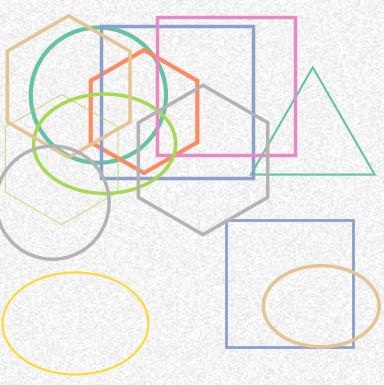[{"shape": "triangle", "thickness": 1.5, "radius": 0.93, "center": [0.812, 0.639]}, {"shape": "circle", "thickness": 3, "radius": 0.88, "center": [0.256, 0.753]}, {"shape": "hexagon", "thickness": 3, "radius": 0.8, "center": [0.374, 0.71]}, {"shape": "square", "thickness": 2.5, "radius": 0.99, "center": [0.459, 0.735]}, {"shape": "square", "thickness": 2, "radius": 0.82, "center": [0.752, 0.263]}, {"shape": "square", "thickness": 2.5, "radius": 0.9, "center": [0.587, 0.776]}, {"shape": "oval", "thickness": 2.5, "radius": 0.92, "center": [0.272, 0.627]}, {"shape": "hexagon", "thickness": 0.5, "radius": 0.85, "center": [0.16, 0.586]}, {"shape": "oval", "thickness": 1.5, "radius": 0.95, "center": [0.196, 0.16]}, {"shape": "hexagon", "thickness": 2.5, "radius": 0.92, "center": [0.178, 0.775]}, {"shape": "oval", "thickness": 2.5, "radius": 0.75, "center": [0.834, 0.205]}, {"shape": "circle", "thickness": 2.5, "radius": 0.73, "center": [0.136, 0.474]}, {"shape": "hexagon", "thickness": 2.5, "radius": 0.97, "center": [0.527, 0.584]}]